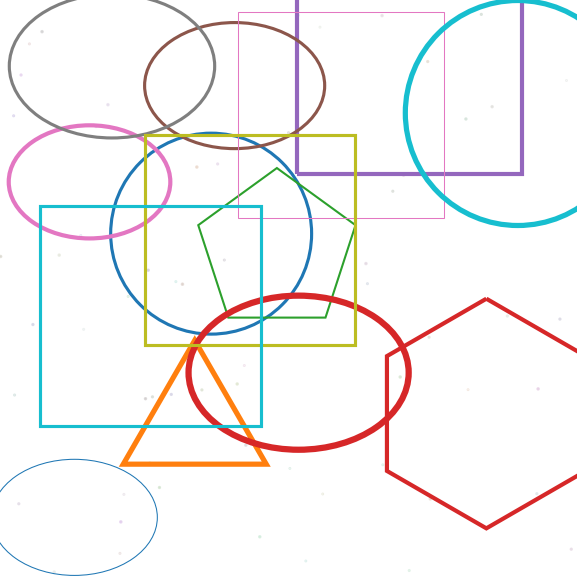[{"shape": "oval", "thickness": 0.5, "radius": 0.72, "center": [0.129, 0.103]}, {"shape": "circle", "thickness": 1.5, "radius": 0.87, "center": [0.366, 0.595]}, {"shape": "triangle", "thickness": 2.5, "radius": 0.71, "center": [0.337, 0.267]}, {"shape": "pentagon", "thickness": 1, "radius": 0.72, "center": [0.479, 0.565]}, {"shape": "hexagon", "thickness": 2, "radius": 0.99, "center": [0.842, 0.283]}, {"shape": "oval", "thickness": 3, "radius": 0.95, "center": [0.517, 0.354]}, {"shape": "square", "thickness": 2, "radius": 0.97, "center": [0.709, 0.892]}, {"shape": "oval", "thickness": 1.5, "radius": 0.78, "center": [0.406, 0.851]}, {"shape": "oval", "thickness": 2, "radius": 0.7, "center": [0.155, 0.684]}, {"shape": "square", "thickness": 0.5, "radius": 0.89, "center": [0.59, 0.8]}, {"shape": "oval", "thickness": 1.5, "radius": 0.89, "center": [0.194, 0.885]}, {"shape": "square", "thickness": 1.5, "radius": 0.91, "center": [0.432, 0.584]}, {"shape": "circle", "thickness": 2.5, "radius": 0.97, "center": [0.897, 0.803]}, {"shape": "square", "thickness": 1.5, "radius": 0.95, "center": [0.261, 0.452]}]